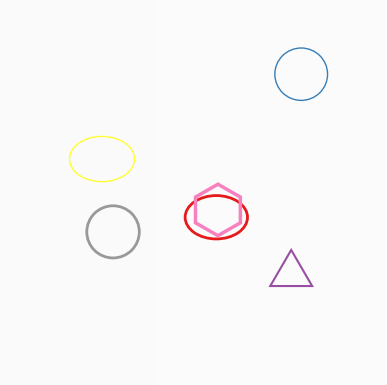[{"shape": "oval", "thickness": 2, "radius": 0.4, "center": [0.558, 0.436]}, {"shape": "circle", "thickness": 1, "radius": 0.34, "center": [0.777, 0.807]}, {"shape": "triangle", "thickness": 1.5, "radius": 0.31, "center": [0.751, 0.288]}, {"shape": "oval", "thickness": 1, "radius": 0.42, "center": [0.263, 0.587]}, {"shape": "hexagon", "thickness": 2.5, "radius": 0.33, "center": [0.562, 0.455]}, {"shape": "circle", "thickness": 2, "radius": 0.34, "center": [0.292, 0.398]}]